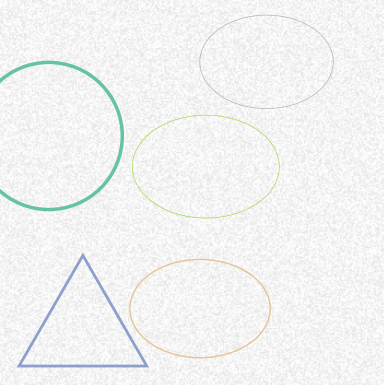[{"shape": "circle", "thickness": 2.5, "radius": 0.96, "center": [0.127, 0.647]}, {"shape": "triangle", "thickness": 2, "radius": 0.96, "center": [0.215, 0.145]}, {"shape": "oval", "thickness": 0.5, "radius": 0.95, "center": [0.535, 0.567]}, {"shape": "oval", "thickness": 1, "radius": 0.91, "center": [0.52, 0.198]}, {"shape": "oval", "thickness": 0.5, "radius": 0.87, "center": [0.692, 0.839]}]